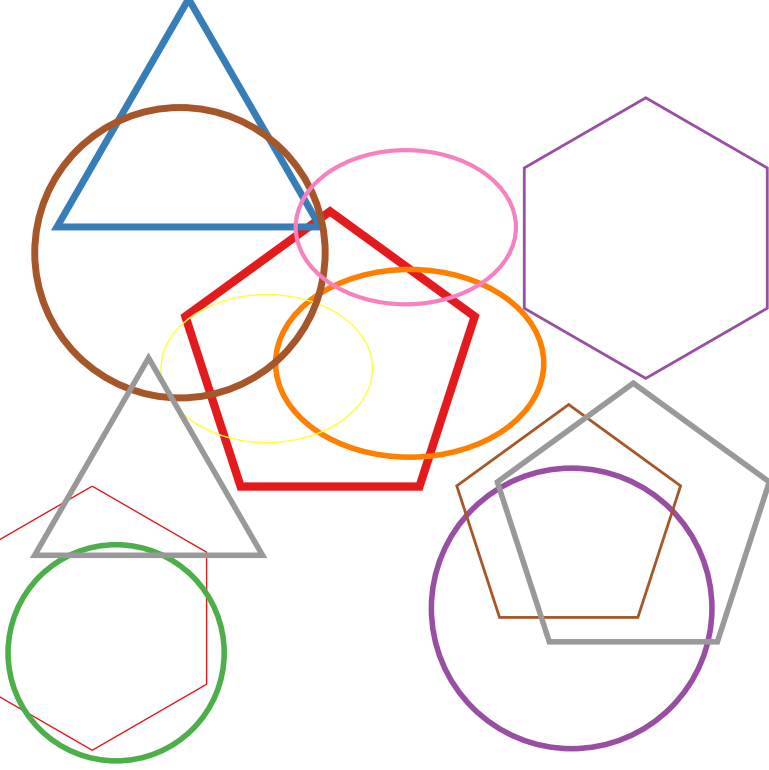[{"shape": "pentagon", "thickness": 3, "radius": 0.99, "center": [0.429, 0.528]}, {"shape": "hexagon", "thickness": 0.5, "radius": 0.86, "center": [0.12, 0.197]}, {"shape": "triangle", "thickness": 2.5, "radius": 0.99, "center": [0.245, 0.804]}, {"shape": "circle", "thickness": 2, "radius": 0.7, "center": [0.151, 0.152]}, {"shape": "hexagon", "thickness": 1, "radius": 0.91, "center": [0.839, 0.691]}, {"shape": "circle", "thickness": 2, "radius": 0.91, "center": [0.742, 0.21]}, {"shape": "oval", "thickness": 2, "radius": 0.87, "center": [0.532, 0.528]}, {"shape": "oval", "thickness": 0.5, "radius": 0.69, "center": [0.346, 0.521]}, {"shape": "circle", "thickness": 2.5, "radius": 0.94, "center": [0.234, 0.672]}, {"shape": "pentagon", "thickness": 1, "radius": 0.76, "center": [0.739, 0.322]}, {"shape": "oval", "thickness": 1.5, "radius": 0.72, "center": [0.527, 0.705]}, {"shape": "pentagon", "thickness": 2, "radius": 0.93, "center": [0.823, 0.317]}, {"shape": "triangle", "thickness": 2, "radius": 0.85, "center": [0.193, 0.364]}]